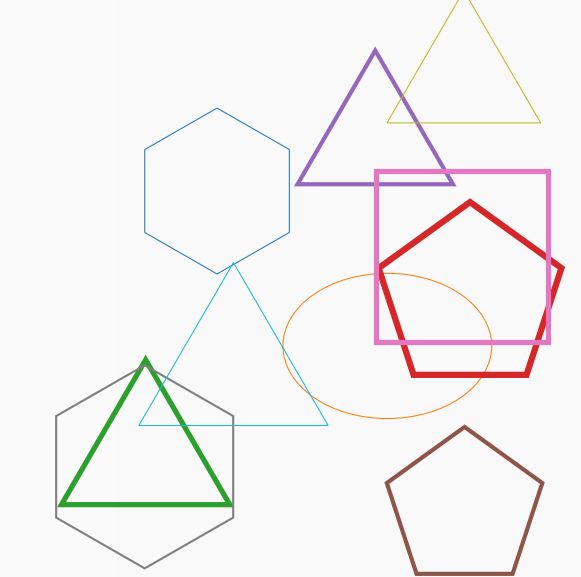[{"shape": "hexagon", "thickness": 0.5, "radius": 0.72, "center": [0.373, 0.668]}, {"shape": "oval", "thickness": 0.5, "radius": 0.9, "center": [0.666, 0.4]}, {"shape": "triangle", "thickness": 2.5, "radius": 0.84, "center": [0.251, 0.209]}, {"shape": "pentagon", "thickness": 3, "radius": 0.83, "center": [0.809, 0.484]}, {"shape": "triangle", "thickness": 2, "radius": 0.77, "center": [0.646, 0.757]}, {"shape": "pentagon", "thickness": 2, "radius": 0.7, "center": [0.799, 0.119]}, {"shape": "square", "thickness": 2.5, "radius": 0.74, "center": [0.795, 0.555]}, {"shape": "hexagon", "thickness": 1, "radius": 0.88, "center": [0.249, 0.191]}, {"shape": "triangle", "thickness": 0.5, "radius": 0.76, "center": [0.798, 0.863]}, {"shape": "triangle", "thickness": 0.5, "radius": 0.94, "center": [0.402, 0.356]}]